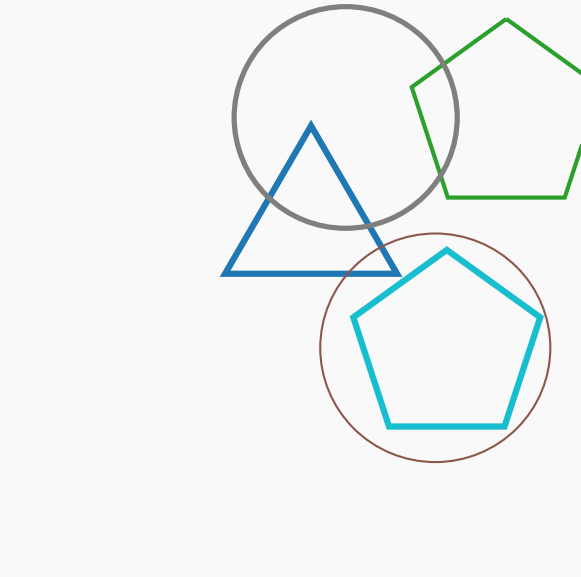[{"shape": "triangle", "thickness": 3, "radius": 0.85, "center": [0.535, 0.611]}, {"shape": "pentagon", "thickness": 2, "radius": 0.86, "center": [0.871, 0.795]}, {"shape": "circle", "thickness": 1, "radius": 0.99, "center": [0.749, 0.397]}, {"shape": "circle", "thickness": 2.5, "radius": 0.96, "center": [0.595, 0.796]}, {"shape": "pentagon", "thickness": 3, "radius": 0.85, "center": [0.769, 0.397]}]